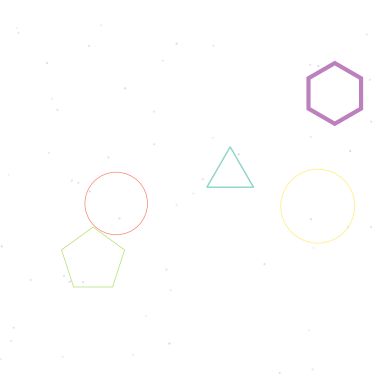[{"shape": "triangle", "thickness": 1, "radius": 0.35, "center": [0.598, 0.549]}, {"shape": "circle", "thickness": 0.5, "radius": 0.41, "center": [0.302, 0.471]}, {"shape": "pentagon", "thickness": 0.5, "radius": 0.43, "center": [0.242, 0.324]}, {"shape": "hexagon", "thickness": 3, "radius": 0.39, "center": [0.87, 0.757]}, {"shape": "circle", "thickness": 0.5, "radius": 0.48, "center": [0.825, 0.465]}]